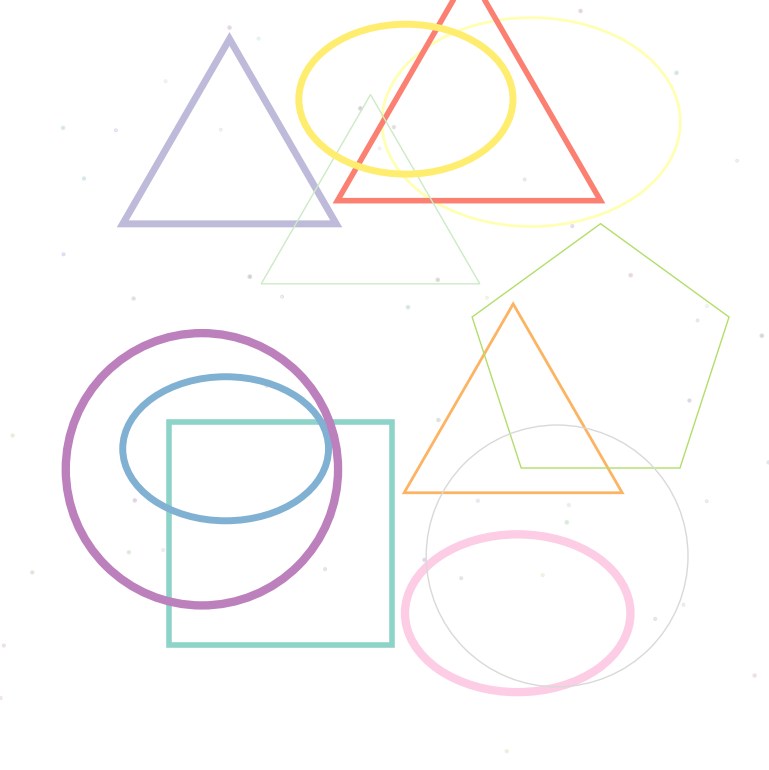[{"shape": "square", "thickness": 2, "radius": 0.73, "center": [0.364, 0.307]}, {"shape": "oval", "thickness": 1, "radius": 0.97, "center": [0.69, 0.842]}, {"shape": "triangle", "thickness": 2.5, "radius": 0.8, "center": [0.298, 0.789]}, {"shape": "triangle", "thickness": 2, "radius": 0.99, "center": [0.609, 0.838]}, {"shape": "oval", "thickness": 2.5, "radius": 0.67, "center": [0.293, 0.417]}, {"shape": "triangle", "thickness": 1, "radius": 0.82, "center": [0.666, 0.442]}, {"shape": "pentagon", "thickness": 0.5, "radius": 0.88, "center": [0.78, 0.534]}, {"shape": "oval", "thickness": 3, "radius": 0.73, "center": [0.672, 0.204]}, {"shape": "circle", "thickness": 0.5, "radius": 0.85, "center": [0.724, 0.278]}, {"shape": "circle", "thickness": 3, "radius": 0.88, "center": [0.262, 0.391]}, {"shape": "triangle", "thickness": 0.5, "radius": 0.82, "center": [0.481, 0.713]}, {"shape": "oval", "thickness": 2.5, "radius": 0.7, "center": [0.527, 0.871]}]